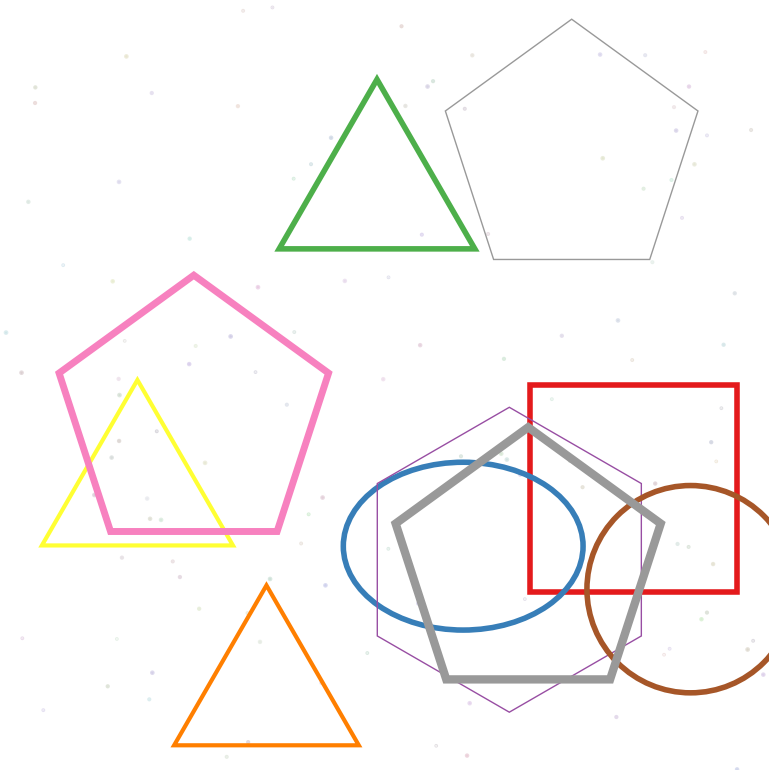[{"shape": "square", "thickness": 2, "radius": 0.67, "center": [0.823, 0.366]}, {"shape": "oval", "thickness": 2, "radius": 0.78, "center": [0.602, 0.291]}, {"shape": "triangle", "thickness": 2, "radius": 0.73, "center": [0.49, 0.75]}, {"shape": "hexagon", "thickness": 0.5, "radius": 0.99, "center": [0.661, 0.273]}, {"shape": "triangle", "thickness": 1.5, "radius": 0.69, "center": [0.346, 0.101]}, {"shape": "triangle", "thickness": 1.5, "radius": 0.72, "center": [0.178, 0.363]}, {"shape": "circle", "thickness": 2, "radius": 0.67, "center": [0.897, 0.235]}, {"shape": "pentagon", "thickness": 2.5, "radius": 0.92, "center": [0.252, 0.459]}, {"shape": "pentagon", "thickness": 0.5, "radius": 0.86, "center": [0.742, 0.803]}, {"shape": "pentagon", "thickness": 3, "radius": 0.91, "center": [0.686, 0.264]}]